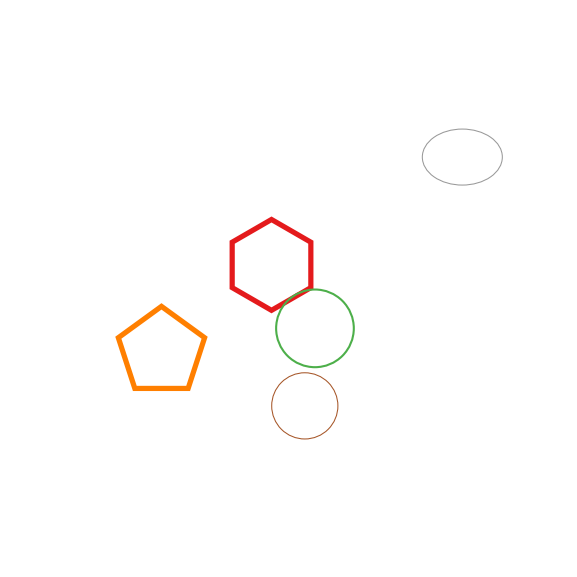[{"shape": "hexagon", "thickness": 2.5, "radius": 0.39, "center": [0.47, 0.54]}, {"shape": "circle", "thickness": 1, "radius": 0.34, "center": [0.545, 0.431]}, {"shape": "pentagon", "thickness": 2.5, "radius": 0.39, "center": [0.28, 0.39]}, {"shape": "circle", "thickness": 0.5, "radius": 0.29, "center": [0.528, 0.296]}, {"shape": "oval", "thickness": 0.5, "radius": 0.35, "center": [0.801, 0.727]}]